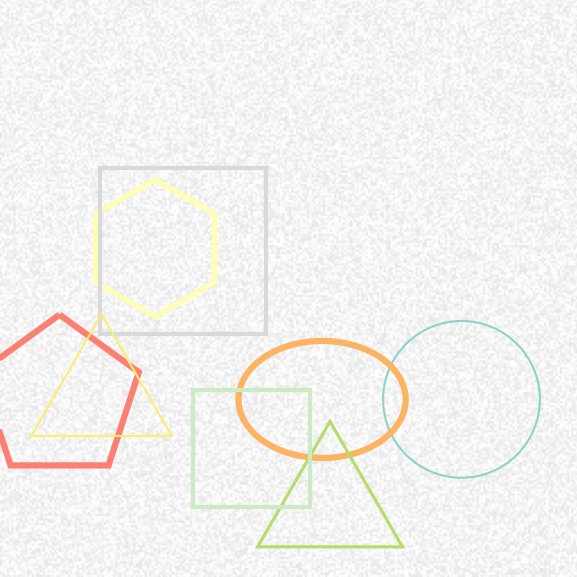[{"shape": "circle", "thickness": 1, "radius": 0.68, "center": [0.799, 0.308]}, {"shape": "hexagon", "thickness": 2.5, "radius": 0.59, "center": [0.268, 0.57]}, {"shape": "pentagon", "thickness": 3, "radius": 0.72, "center": [0.103, 0.31]}, {"shape": "oval", "thickness": 3, "radius": 0.72, "center": [0.558, 0.307]}, {"shape": "triangle", "thickness": 1.5, "radius": 0.72, "center": [0.571, 0.125]}, {"shape": "square", "thickness": 2, "radius": 0.72, "center": [0.317, 0.564]}, {"shape": "square", "thickness": 2, "radius": 0.51, "center": [0.435, 0.223]}, {"shape": "triangle", "thickness": 1, "radius": 0.7, "center": [0.176, 0.315]}]